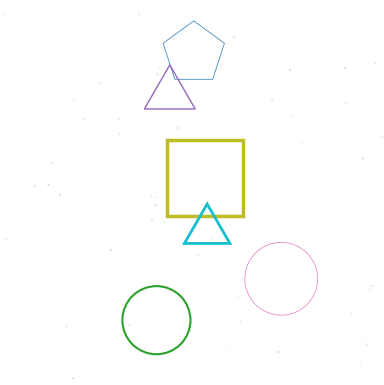[{"shape": "pentagon", "thickness": 0.5, "radius": 0.42, "center": [0.503, 0.862]}, {"shape": "circle", "thickness": 1.5, "radius": 0.44, "center": [0.406, 0.168]}, {"shape": "triangle", "thickness": 1, "radius": 0.38, "center": [0.441, 0.755]}, {"shape": "circle", "thickness": 0.5, "radius": 0.47, "center": [0.731, 0.276]}, {"shape": "square", "thickness": 2.5, "radius": 0.5, "center": [0.532, 0.538]}, {"shape": "triangle", "thickness": 2, "radius": 0.34, "center": [0.538, 0.402]}]